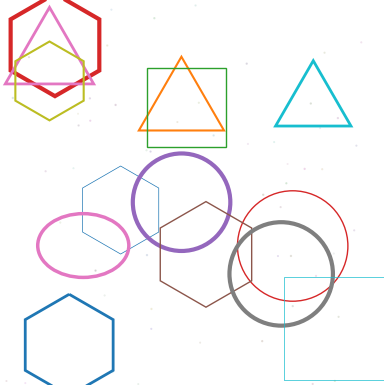[{"shape": "hexagon", "thickness": 2, "radius": 0.66, "center": [0.18, 0.104]}, {"shape": "hexagon", "thickness": 0.5, "radius": 0.57, "center": [0.313, 0.454]}, {"shape": "triangle", "thickness": 1.5, "radius": 0.64, "center": [0.471, 0.725]}, {"shape": "square", "thickness": 1, "radius": 0.51, "center": [0.485, 0.72]}, {"shape": "circle", "thickness": 1, "radius": 0.72, "center": [0.76, 0.361]}, {"shape": "hexagon", "thickness": 3, "radius": 0.66, "center": [0.143, 0.883]}, {"shape": "circle", "thickness": 3, "radius": 0.63, "center": [0.472, 0.475]}, {"shape": "hexagon", "thickness": 1, "radius": 0.69, "center": [0.535, 0.339]}, {"shape": "oval", "thickness": 2.5, "radius": 0.59, "center": [0.216, 0.362]}, {"shape": "triangle", "thickness": 2, "radius": 0.66, "center": [0.129, 0.848]}, {"shape": "circle", "thickness": 3, "radius": 0.67, "center": [0.73, 0.289]}, {"shape": "hexagon", "thickness": 1.5, "radius": 0.51, "center": [0.129, 0.79]}, {"shape": "triangle", "thickness": 2, "radius": 0.57, "center": [0.814, 0.729]}, {"shape": "square", "thickness": 0.5, "radius": 0.67, "center": [0.871, 0.147]}]